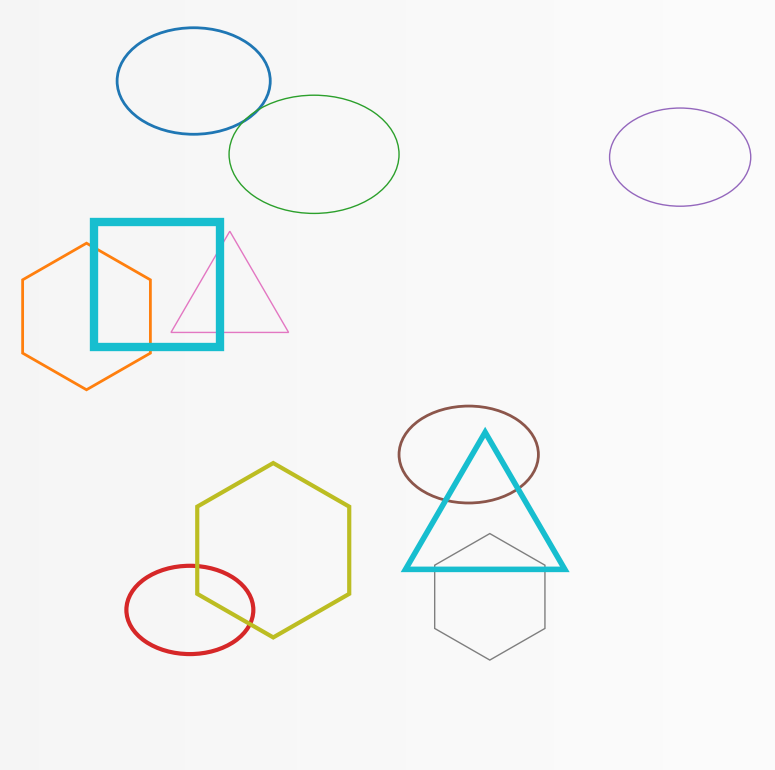[{"shape": "oval", "thickness": 1, "radius": 0.49, "center": [0.25, 0.895]}, {"shape": "hexagon", "thickness": 1, "radius": 0.48, "center": [0.112, 0.589]}, {"shape": "oval", "thickness": 0.5, "radius": 0.55, "center": [0.405, 0.8]}, {"shape": "oval", "thickness": 1.5, "radius": 0.41, "center": [0.245, 0.208]}, {"shape": "oval", "thickness": 0.5, "radius": 0.46, "center": [0.878, 0.796]}, {"shape": "oval", "thickness": 1, "radius": 0.45, "center": [0.605, 0.41]}, {"shape": "triangle", "thickness": 0.5, "radius": 0.44, "center": [0.297, 0.612]}, {"shape": "hexagon", "thickness": 0.5, "radius": 0.41, "center": [0.632, 0.225]}, {"shape": "hexagon", "thickness": 1.5, "radius": 0.57, "center": [0.353, 0.285]}, {"shape": "triangle", "thickness": 2, "radius": 0.59, "center": [0.626, 0.32]}, {"shape": "square", "thickness": 3, "radius": 0.41, "center": [0.203, 0.63]}]